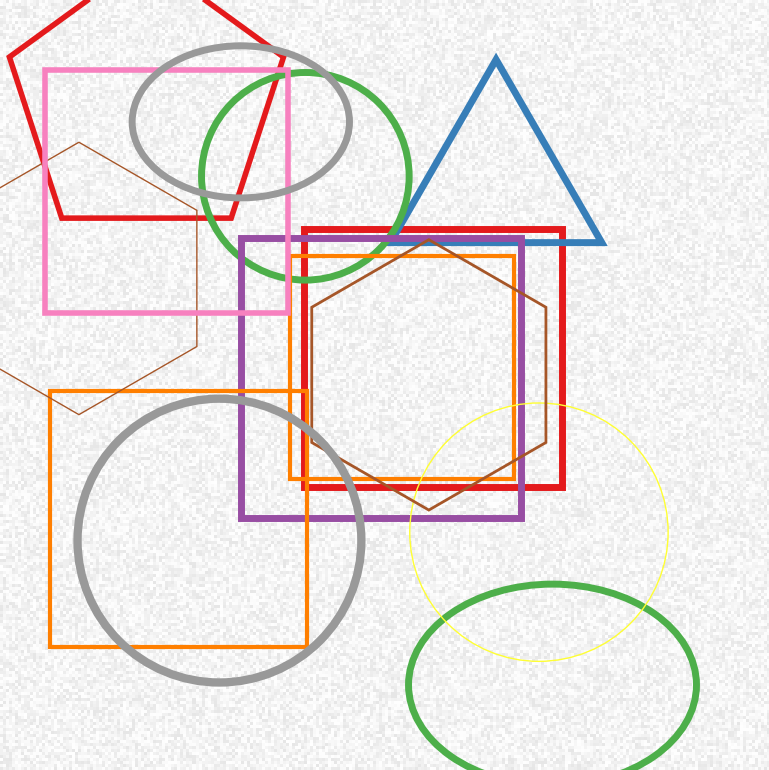[{"shape": "square", "thickness": 2.5, "radius": 0.84, "center": [0.562, 0.535]}, {"shape": "pentagon", "thickness": 2, "radius": 0.94, "center": [0.19, 0.868]}, {"shape": "triangle", "thickness": 2.5, "radius": 0.79, "center": [0.644, 0.764]}, {"shape": "circle", "thickness": 2.5, "radius": 0.67, "center": [0.397, 0.771]}, {"shape": "oval", "thickness": 2.5, "radius": 0.93, "center": [0.718, 0.111]}, {"shape": "square", "thickness": 2.5, "radius": 0.91, "center": [0.495, 0.509]}, {"shape": "square", "thickness": 1.5, "radius": 0.83, "center": [0.232, 0.326]}, {"shape": "square", "thickness": 1.5, "radius": 0.73, "center": [0.522, 0.523]}, {"shape": "circle", "thickness": 0.5, "radius": 0.84, "center": [0.7, 0.309]}, {"shape": "hexagon", "thickness": 0.5, "radius": 0.88, "center": [0.102, 0.638]}, {"shape": "hexagon", "thickness": 1, "radius": 0.88, "center": [0.557, 0.513]}, {"shape": "square", "thickness": 2, "radius": 0.79, "center": [0.217, 0.751]}, {"shape": "oval", "thickness": 2.5, "radius": 0.71, "center": [0.313, 0.842]}, {"shape": "circle", "thickness": 3, "radius": 0.92, "center": [0.285, 0.298]}]